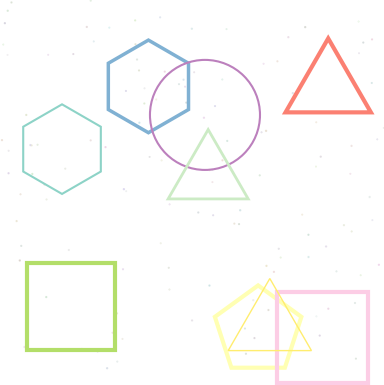[{"shape": "hexagon", "thickness": 1.5, "radius": 0.58, "center": [0.161, 0.613]}, {"shape": "pentagon", "thickness": 3, "radius": 0.59, "center": [0.67, 0.14]}, {"shape": "triangle", "thickness": 3, "radius": 0.64, "center": [0.852, 0.772]}, {"shape": "hexagon", "thickness": 2.5, "radius": 0.6, "center": [0.386, 0.776]}, {"shape": "square", "thickness": 3, "radius": 0.57, "center": [0.184, 0.204]}, {"shape": "square", "thickness": 3, "radius": 0.59, "center": [0.837, 0.124]}, {"shape": "circle", "thickness": 1.5, "radius": 0.71, "center": [0.532, 0.702]}, {"shape": "triangle", "thickness": 2, "radius": 0.6, "center": [0.541, 0.543]}, {"shape": "triangle", "thickness": 1, "radius": 0.62, "center": [0.701, 0.152]}]